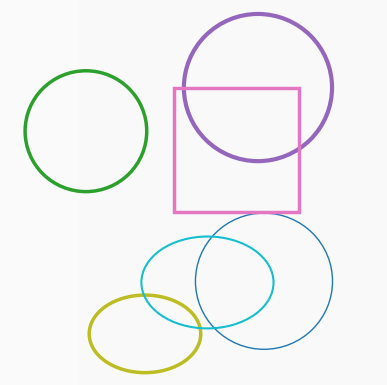[{"shape": "circle", "thickness": 1, "radius": 0.88, "center": [0.681, 0.27]}, {"shape": "circle", "thickness": 2.5, "radius": 0.78, "center": [0.222, 0.659]}, {"shape": "circle", "thickness": 3, "radius": 0.96, "center": [0.666, 0.773]}, {"shape": "square", "thickness": 2.5, "radius": 0.81, "center": [0.61, 0.61]}, {"shape": "oval", "thickness": 2.5, "radius": 0.72, "center": [0.374, 0.133]}, {"shape": "oval", "thickness": 1.5, "radius": 0.85, "center": [0.535, 0.266]}]